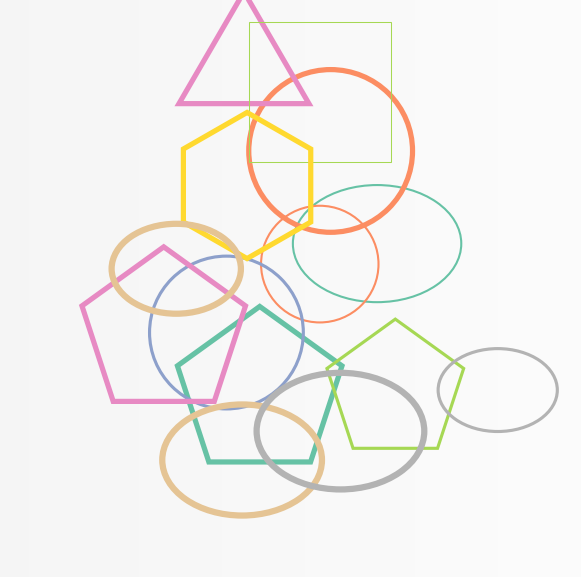[{"shape": "oval", "thickness": 1, "radius": 0.72, "center": [0.649, 0.577]}, {"shape": "pentagon", "thickness": 2.5, "radius": 0.74, "center": [0.447, 0.32]}, {"shape": "circle", "thickness": 2.5, "radius": 0.7, "center": [0.569, 0.738]}, {"shape": "circle", "thickness": 1, "radius": 0.51, "center": [0.55, 0.542]}, {"shape": "circle", "thickness": 1.5, "radius": 0.66, "center": [0.39, 0.423]}, {"shape": "pentagon", "thickness": 2.5, "radius": 0.74, "center": [0.282, 0.424]}, {"shape": "triangle", "thickness": 2.5, "radius": 0.65, "center": [0.42, 0.884]}, {"shape": "square", "thickness": 0.5, "radius": 0.61, "center": [0.55, 0.84]}, {"shape": "pentagon", "thickness": 1.5, "radius": 0.62, "center": [0.68, 0.323]}, {"shape": "hexagon", "thickness": 2.5, "radius": 0.63, "center": [0.425, 0.678]}, {"shape": "oval", "thickness": 3, "radius": 0.69, "center": [0.417, 0.203]}, {"shape": "oval", "thickness": 3, "radius": 0.56, "center": [0.303, 0.534]}, {"shape": "oval", "thickness": 1.5, "radius": 0.51, "center": [0.856, 0.324]}, {"shape": "oval", "thickness": 3, "radius": 0.72, "center": [0.586, 0.253]}]